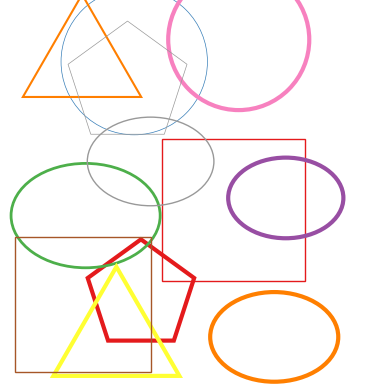[{"shape": "pentagon", "thickness": 3, "radius": 0.73, "center": [0.366, 0.233]}, {"shape": "square", "thickness": 1, "radius": 0.93, "center": [0.606, 0.455]}, {"shape": "circle", "thickness": 0.5, "radius": 0.95, "center": [0.349, 0.84]}, {"shape": "oval", "thickness": 2, "radius": 0.97, "center": [0.222, 0.44]}, {"shape": "oval", "thickness": 3, "radius": 0.75, "center": [0.742, 0.486]}, {"shape": "triangle", "thickness": 1.5, "radius": 0.89, "center": [0.213, 0.837]}, {"shape": "oval", "thickness": 3, "radius": 0.83, "center": [0.712, 0.125]}, {"shape": "triangle", "thickness": 3, "radius": 0.94, "center": [0.302, 0.118]}, {"shape": "square", "thickness": 1, "radius": 0.88, "center": [0.215, 0.209]}, {"shape": "circle", "thickness": 3, "radius": 0.92, "center": [0.62, 0.897]}, {"shape": "pentagon", "thickness": 0.5, "radius": 0.81, "center": [0.331, 0.783]}, {"shape": "oval", "thickness": 1, "radius": 0.82, "center": [0.391, 0.581]}]